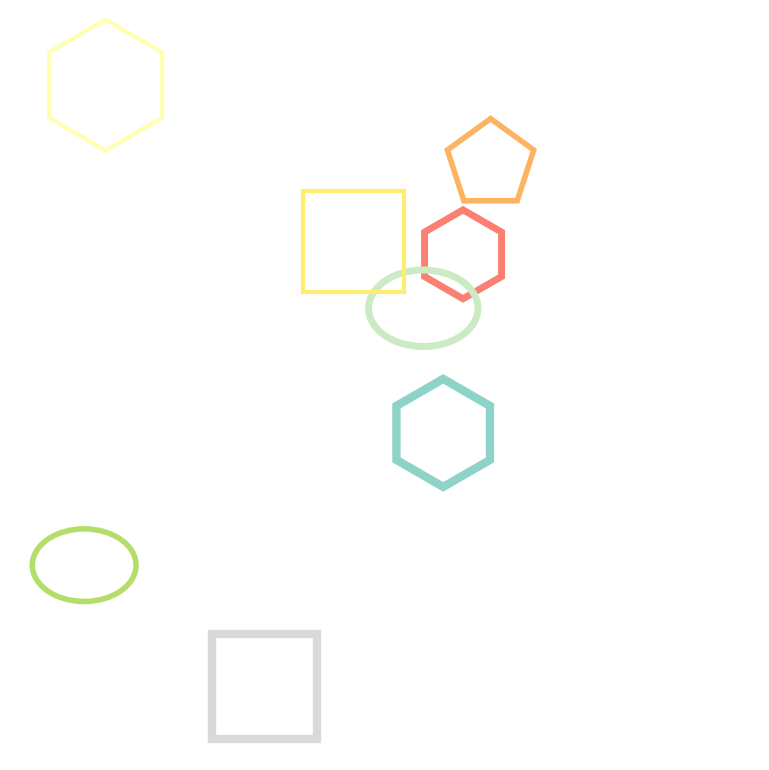[{"shape": "hexagon", "thickness": 3, "radius": 0.35, "center": [0.576, 0.438]}, {"shape": "hexagon", "thickness": 1.5, "radius": 0.42, "center": [0.137, 0.89]}, {"shape": "hexagon", "thickness": 2.5, "radius": 0.29, "center": [0.601, 0.67]}, {"shape": "pentagon", "thickness": 2, "radius": 0.29, "center": [0.637, 0.787]}, {"shape": "oval", "thickness": 2, "radius": 0.34, "center": [0.109, 0.266]}, {"shape": "square", "thickness": 3, "radius": 0.34, "center": [0.344, 0.108]}, {"shape": "oval", "thickness": 2.5, "radius": 0.36, "center": [0.55, 0.6]}, {"shape": "square", "thickness": 1.5, "radius": 0.33, "center": [0.459, 0.687]}]